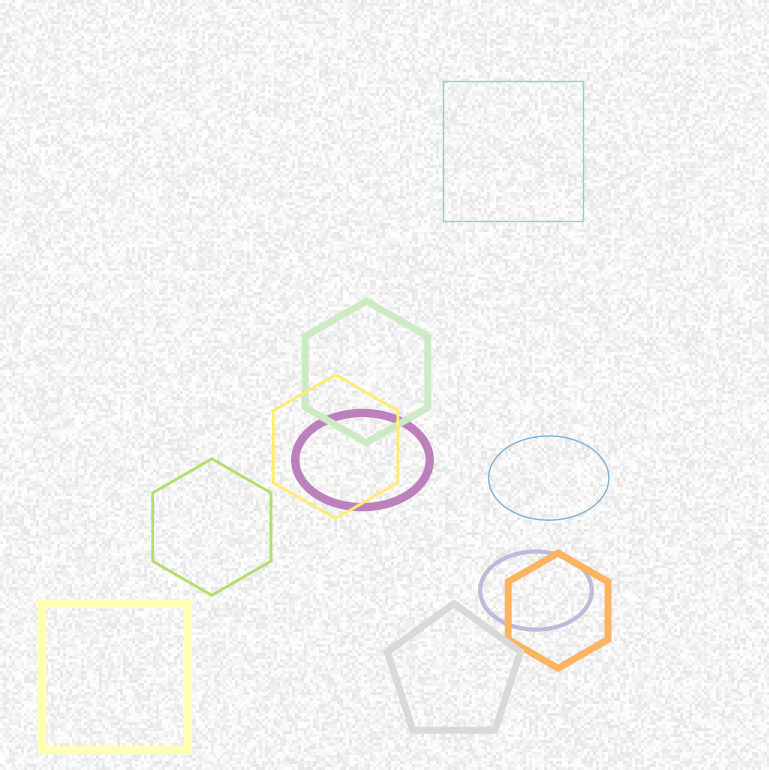[{"shape": "square", "thickness": 0.5, "radius": 0.45, "center": [0.666, 0.804]}, {"shape": "square", "thickness": 3, "radius": 0.47, "center": [0.149, 0.121]}, {"shape": "oval", "thickness": 1.5, "radius": 0.36, "center": [0.696, 0.233]}, {"shape": "oval", "thickness": 0.5, "radius": 0.39, "center": [0.713, 0.379]}, {"shape": "hexagon", "thickness": 2.5, "radius": 0.37, "center": [0.725, 0.207]}, {"shape": "hexagon", "thickness": 1, "radius": 0.44, "center": [0.275, 0.316]}, {"shape": "pentagon", "thickness": 2.5, "radius": 0.45, "center": [0.589, 0.125]}, {"shape": "oval", "thickness": 3, "radius": 0.44, "center": [0.471, 0.403]}, {"shape": "hexagon", "thickness": 2.5, "radius": 0.46, "center": [0.476, 0.517]}, {"shape": "hexagon", "thickness": 1, "radius": 0.47, "center": [0.436, 0.42]}]